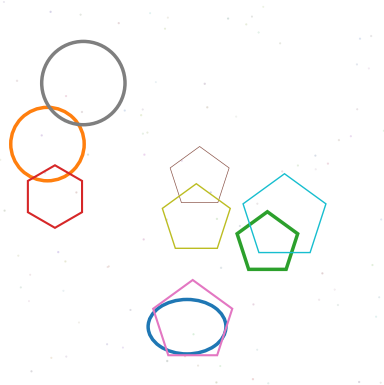[{"shape": "oval", "thickness": 2.5, "radius": 0.51, "center": [0.486, 0.151]}, {"shape": "circle", "thickness": 2.5, "radius": 0.48, "center": [0.123, 0.626]}, {"shape": "pentagon", "thickness": 2.5, "radius": 0.41, "center": [0.695, 0.367]}, {"shape": "hexagon", "thickness": 1.5, "radius": 0.41, "center": [0.143, 0.489]}, {"shape": "pentagon", "thickness": 0.5, "radius": 0.4, "center": [0.519, 0.539]}, {"shape": "pentagon", "thickness": 1.5, "radius": 0.54, "center": [0.501, 0.165]}, {"shape": "circle", "thickness": 2.5, "radius": 0.54, "center": [0.217, 0.784]}, {"shape": "pentagon", "thickness": 1, "radius": 0.46, "center": [0.51, 0.43]}, {"shape": "pentagon", "thickness": 1, "radius": 0.57, "center": [0.739, 0.436]}]